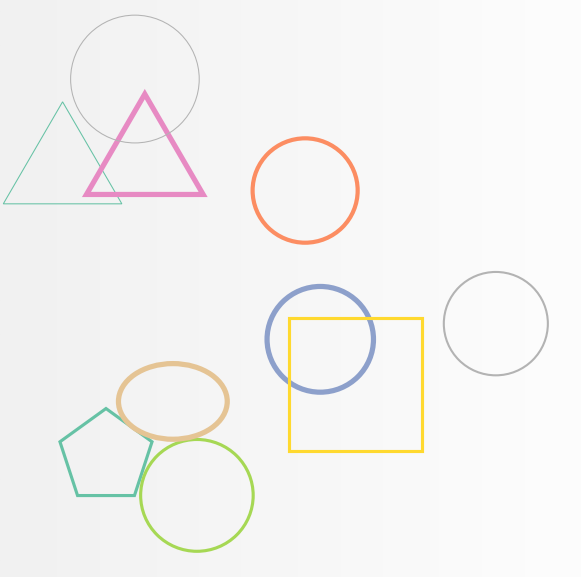[{"shape": "pentagon", "thickness": 1.5, "radius": 0.42, "center": [0.182, 0.208]}, {"shape": "triangle", "thickness": 0.5, "radius": 0.59, "center": [0.108, 0.705]}, {"shape": "circle", "thickness": 2, "radius": 0.45, "center": [0.525, 0.669]}, {"shape": "circle", "thickness": 2.5, "radius": 0.46, "center": [0.551, 0.412]}, {"shape": "triangle", "thickness": 2.5, "radius": 0.58, "center": [0.249, 0.72]}, {"shape": "circle", "thickness": 1.5, "radius": 0.48, "center": [0.339, 0.141]}, {"shape": "square", "thickness": 1.5, "radius": 0.57, "center": [0.611, 0.334]}, {"shape": "oval", "thickness": 2.5, "radius": 0.47, "center": [0.297, 0.304]}, {"shape": "circle", "thickness": 0.5, "radius": 0.55, "center": [0.232, 0.862]}, {"shape": "circle", "thickness": 1, "radius": 0.45, "center": [0.853, 0.439]}]